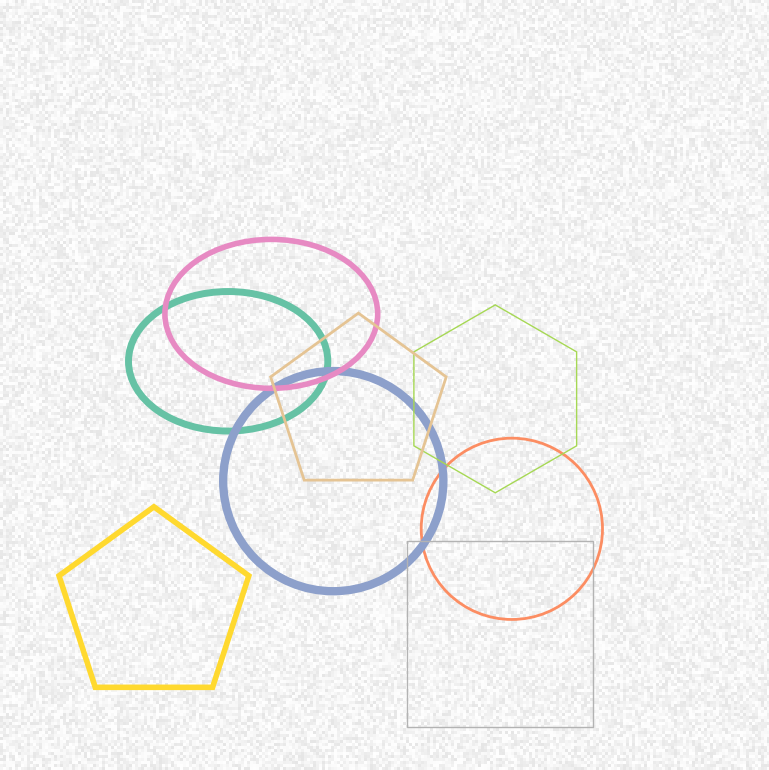[{"shape": "oval", "thickness": 2.5, "radius": 0.65, "center": [0.296, 0.531]}, {"shape": "circle", "thickness": 1, "radius": 0.59, "center": [0.665, 0.313]}, {"shape": "circle", "thickness": 3, "radius": 0.71, "center": [0.433, 0.375]}, {"shape": "oval", "thickness": 2, "radius": 0.69, "center": [0.352, 0.592]}, {"shape": "hexagon", "thickness": 0.5, "radius": 0.61, "center": [0.643, 0.482]}, {"shape": "pentagon", "thickness": 2, "radius": 0.65, "center": [0.2, 0.212]}, {"shape": "pentagon", "thickness": 1, "radius": 0.6, "center": [0.465, 0.473]}, {"shape": "square", "thickness": 0.5, "radius": 0.6, "center": [0.649, 0.177]}]